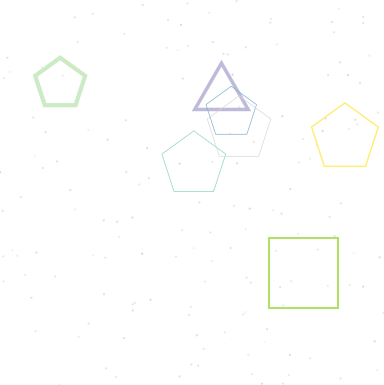[{"shape": "pentagon", "thickness": 0.5, "radius": 0.44, "center": [0.503, 0.573]}, {"shape": "triangle", "thickness": 2.5, "radius": 0.4, "center": [0.575, 0.756]}, {"shape": "pentagon", "thickness": 0.5, "radius": 0.34, "center": [0.601, 0.707]}, {"shape": "square", "thickness": 1.5, "radius": 0.45, "center": [0.789, 0.291]}, {"shape": "pentagon", "thickness": 0.5, "radius": 0.43, "center": [0.621, 0.664]}, {"shape": "pentagon", "thickness": 3, "radius": 0.34, "center": [0.156, 0.782]}, {"shape": "pentagon", "thickness": 1, "radius": 0.46, "center": [0.896, 0.642]}]